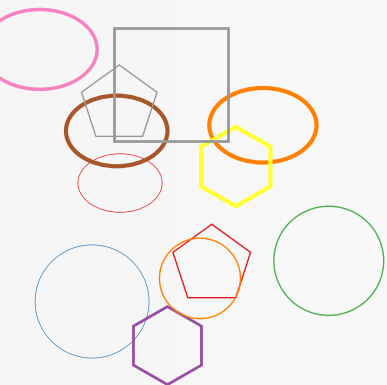[{"shape": "oval", "thickness": 0.5, "radius": 0.54, "center": [0.31, 0.525]}, {"shape": "pentagon", "thickness": 1, "radius": 0.53, "center": [0.546, 0.312]}, {"shape": "circle", "thickness": 0.5, "radius": 0.74, "center": [0.238, 0.217]}, {"shape": "circle", "thickness": 1, "radius": 0.71, "center": [0.848, 0.323]}, {"shape": "hexagon", "thickness": 2, "radius": 0.51, "center": [0.432, 0.102]}, {"shape": "circle", "thickness": 1, "radius": 0.52, "center": [0.516, 0.277]}, {"shape": "oval", "thickness": 3, "radius": 0.69, "center": [0.678, 0.675]}, {"shape": "hexagon", "thickness": 3, "radius": 0.52, "center": [0.608, 0.567]}, {"shape": "oval", "thickness": 3, "radius": 0.66, "center": [0.301, 0.66]}, {"shape": "oval", "thickness": 2.5, "radius": 0.74, "center": [0.102, 0.872]}, {"shape": "pentagon", "thickness": 1, "radius": 0.51, "center": [0.308, 0.729]}, {"shape": "square", "thickness": 2, "radius": 0.73, "center": [0.441, 0.781]}]